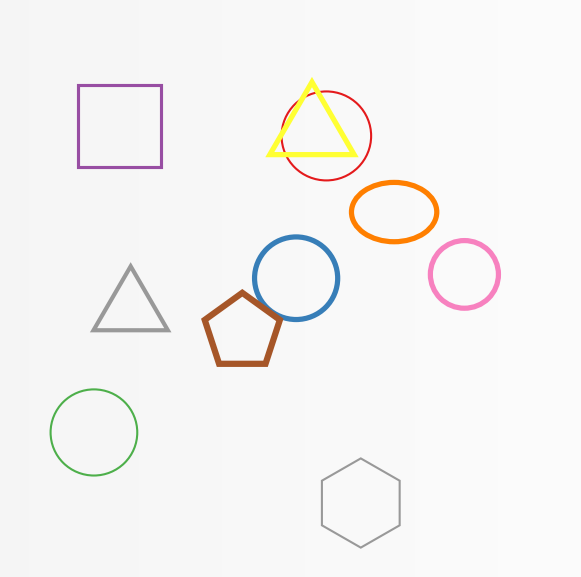[{"shape": "circle", "thickness": 1, "radius": 0.39, "center": [0.561, 0.764]}, {"shape": "circle", "thickness": 2.5, "radius": 0.36, "center": [0.509, 0.517]}, {"shape": "circle", "thickness": 1, "radius": 0.37, "center": [0.162, 0.25]}, {"shape": "square", "thickness": 1.5, "radius": 0.36, "center": [0.206, 0.781]}, {"shape": "oval", "thickness": 2.5, "radius": 0.37, "center": [0.678, 0.632]}, {"shape": "triangle", "thickness": 2.5, "radius": 0.42, "center": [0.537, 0.773]}, {"shape": "pentagon", "thickness": 3, "radius": 0.34, "center": [0.417, 0.424]}, {"shape": "circle", "thickness": 2.5, "radius": 0.29, "center": [0.799, 0.524]}, {"shape": "hexagon", "thickness": 1, "radius": 0.39, "center": [0.621, 0.128]}, {"shape": "triangle", "thickness": 2, "radius": 0.37, "center": [0.225, 0.464]}]